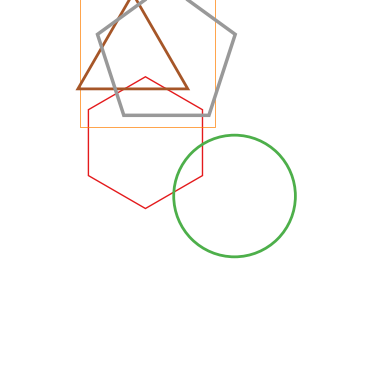[{"shape": "hexagon", "thickness": 1, "radius": 0.86, "center": [0.378, 0.629]}, {"shape": "circle", "thickness": 2, "radius": 0.79, "center": [0.609, 0.491]}, {"shape": "square", "thickness": 0.5, "radius": 0.88, "center": [0.384, 0.844]}, {"shape": "triangle", "thickness": 2, "radius": 0.82, "center": [0.345, 0.852]}, {"shape": "pentagon", "thickness": 2.5, "radius": 0.94, "center": [0.432, 0.853]}]